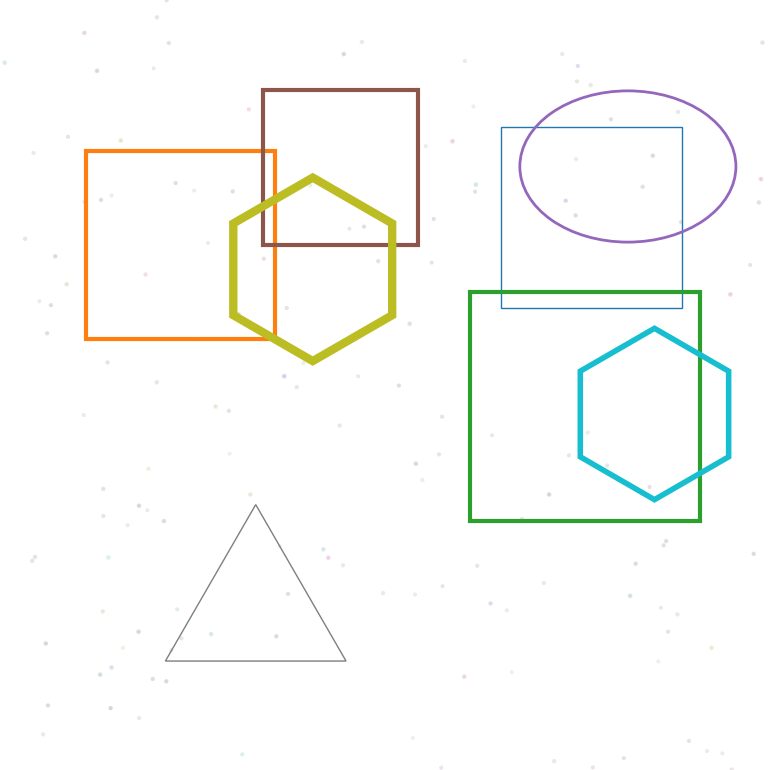[{"shape": "square", "thickness": 0.5, "radius": 0.59, "center": [0.768, 0.718]}, {"shape": "square", "thickness": 1.5, "radius": 0.61, "center": [0.234, 0.682]}, {"shape": "square", "thickness": 1.5, "radius": 0.74, "center": [0.76, 0.472]}, {"shape": "oval", "thickness": 1, "radius": 0.7, "center": [0.815, 0.784]}, {"shape": "square", "thickness": 1.5, "radius": 0.5, "center": [0.442, 0.782]}, {"shape": "triangle", "thickness": 0.5, "radius": 0.68, "center": [0.332, 0.209]}, {"shape": "hexagon", "thickness": 3, "radius": 0.6, "center": [0.406, 0.65]}, {"shape": "hexagon", "thickness": 2, "radius": 0.56, "center": [0.85, 0.462]}]